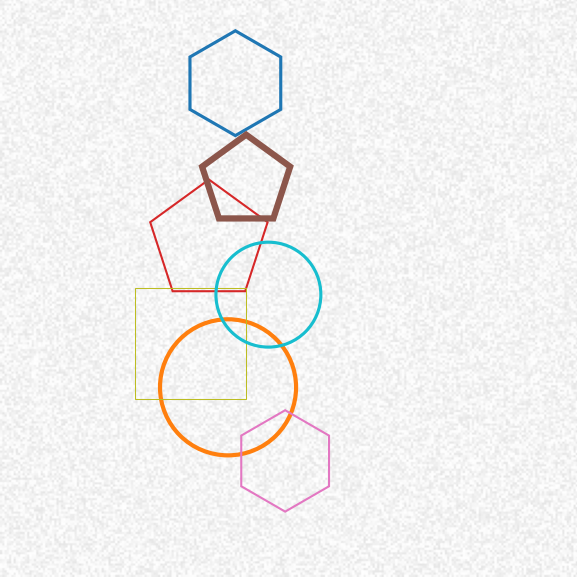[{"shape": "hexagon", "thickness": 1.5, "radius": 0.45, "center": [0.408, 0.855]}, {"shape": "circle", "thickness": 2, "radius": 0.59, "center": [0.395, 0.328]}, {"shape": "pentagon", "thickness": 1, "radius": 0.53, "center": [0.362, 0.581]}, {"shape": "pentagon", "thickness": 3, "radius": 0.4, "center": [0.426, 0.686]}, {"shape": "hexagon", "thickness": 1, "radius": 0.44, "center": [0.494, 0.201]}, {"shape": "square", "thickness": 0.5, "radius": 0.48, "center": [0.33, 0.404]}, {"shape": "circle", "thickness": 1.5, "radius": 0.45, "center": [0.465, 0.489]}]